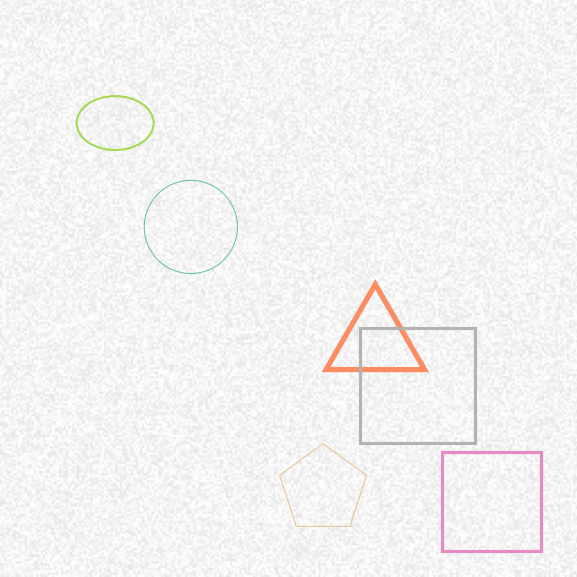[{"shape": "circle", "thickness": 0.5, "radius": 0.4, "center": [0.33, 0.606]}, {"shape": "triangle", "thickness": 2.5, "radius": 0.49, "center": [0.65, 0.408]}, {"shape": "square", "thickness": 1.5, "radius": 0.43, "center": [0.851, 0.13]}, {"shape": "oval", "thickness": 1, "radius": 0.33, "center": [0.199, 0.786]}, {"shape": "pentagon", "thickness": 0.5, "radius": 0.4, "center": [0.559, 0.152]}, {"shape": "square", "thickness": 1.5, "radius": 0.5, "center": [0.722, 0.331]}]